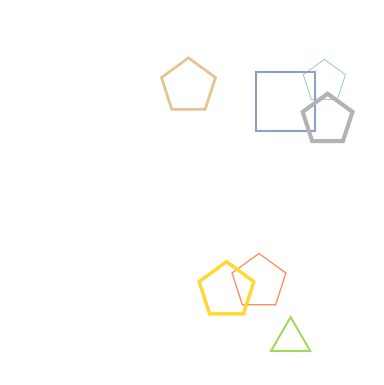[{"shape": "pentagon", "thickness": 0.5, "radius": 0.29, "center": [0.842, 0.788]}, {"shape": "pentagon", "thickness": 1, "radius": 0.37, "center": [0.673, 0.268]}, {"shape": "square", "thickness": 1.5, "radius": 0.38, "center": [0.741, 0.737]}, {"shape": "triangle", "thickness": 1.5, "radius": 0.29, "center": [0.755, 0.118]}, {"shape": "pentagon", "thickness": 2.5, "radius": 0.37, "center": [0.588, 0.245]}, {"shape": "pentagon", "thickness": 2, "radius": 0.37, "center": [0.49, 0.776]}, {"shape": "pentagon", "thickness": 3, "radius": 0.34, "center": [0.851, 0.689]}]